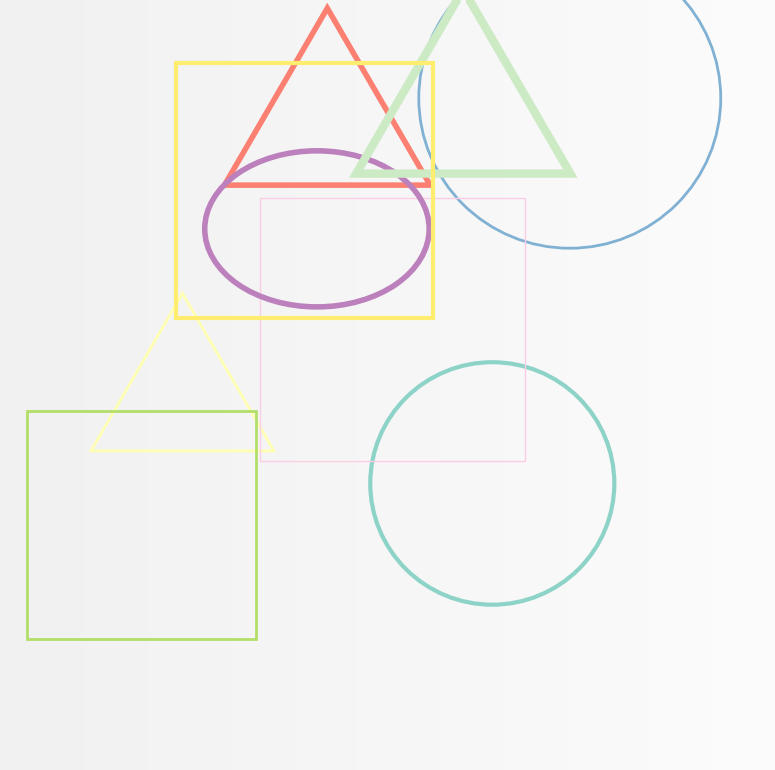[{"shape": "circle", "thickness": 1.5, "radius": 0.79, "center": [0.635, 0.372]}, {"shape": "triangle", "thickness": 1, "radius": 0.68, "center": [0.235, 0.483]}, {"shape": "triangle", "thickness": 2, "radius": 0.77, "center": [0.422, 0.836]}, {"shape": "circle", "thickness": 1, "radius": 0.97, "center": [0.735, 0.872]}, {"shape": "square", "thickness": 1, "radius": 0.74, "center": [0.183, 0.318]}, {"shape": "square", "thickness": 0.5, "radius": 0.85, "center": [0.506, 0.572]}, {"shape": "oval", "thickness": 2, "radius": 0.72, "center": [0.409, 0.703]}, {"shape": "triangle", "thickness": 3, "radius": 0.8, "center": [0.598, 0.854]}, {"shape": "square", "thickness": 1.5, "radius": 0.83, "center": [0.393, 0.753]}]